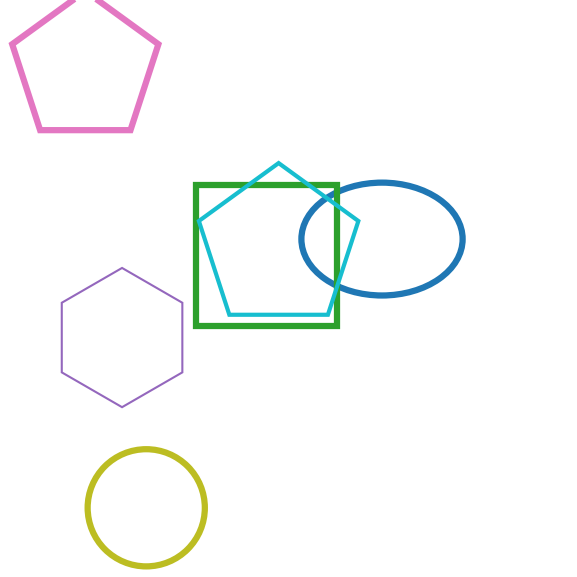[{"shape": "oval", "thickness": 3, "radius": 0.7, "center": [0.661, 0.585]}, {"shape": "square", "thickness": 3, "radius": 0.61, "center": [0.461, 0.557]}, {"shape": "hexagon", "thickness": 1, "radius": 0.6, "center": [0.211, 0.415]}, {"shape": "pentagon", "thickness": 3, "radius": 0.67, "center": [0.148, 0.881]}, {"shape": "circle", "thickness": 3, "radius": 0.51, "center": [0.253, 0.12]}, {"shape": "pentagon", "thickness": 2, "radius": 0.73, "center": [0.482, 0.572]}]